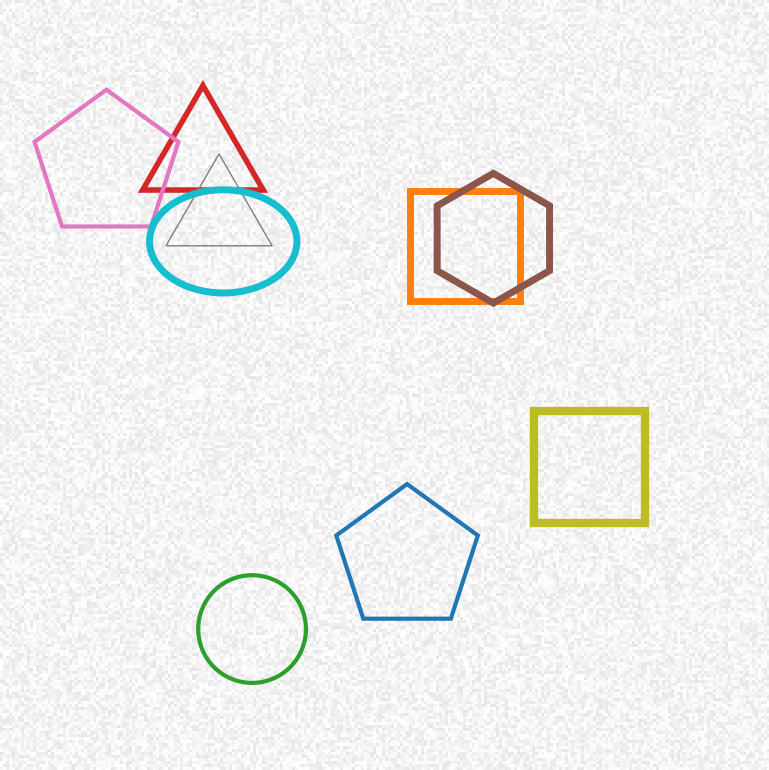[{"shape": "pentagon", "thickness": 1.5, "radius": 0.48, "center": [0.529, 0.275]}, {"shape": "square", "thickness": 2.5, "radius": 0.36, "center": [0.604, 0.68]}, {"shape": "circle", "thickness": 1.5, "radius": 0.35, "center": [0.327, 0.183]}, {"shape": "triangle", "thickness": 2, "radius": 0.45, "center": [0.264, 0.798]}, {"shape": "hexagon", "thickness": 2.5, "radius": 0.42, "center": [0.641, 0.691]}, {"shape": "pentagon", "thickness": 1.5, "radius": 0.49, "center": [0.138, 0.785]}, {"shape": "triangle", "thickness": 0.5, "radius": 0.4, "center": [0.284, 0.721]}, {"shape": "square", "thickness": 3, "radius": 0.36, "center": [0.765, 0.393]}, {"shape": "oval", "thickness": 2.5, "radius": 0.48, "center": [0.29, 0.687]}]